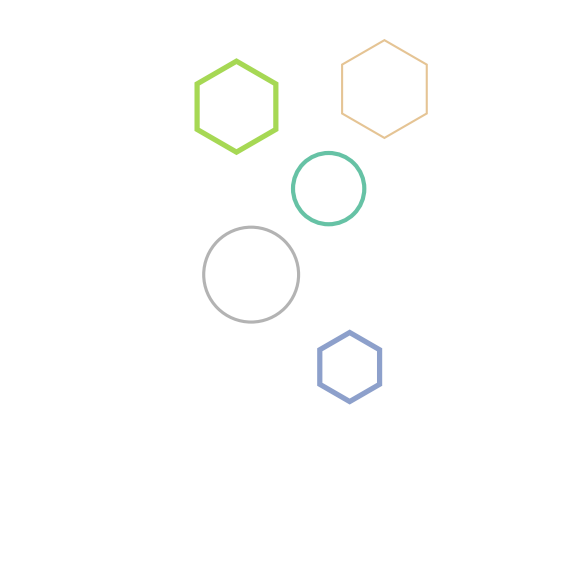[{"shape": "circle", "thickness": 2, "radius": 0.31, "center": [0.569, 0.673]}, {"shape": "hexagon", "thickness": 2.5, "radius": 0.3, "center": [0.606, 0.364]}, {"shape": "hexagon", "thickness": 2.5, "radius": 0.39, "center": [0.409, 0.814]}, {"shape": "hexagon", "thickness": 1, "radius": 0.42, "center": [0.666, 0.845]}, {"shape": "circle", "thickness": 1.5, "radius": 0.41, "center": [0.435, 0.524]}]